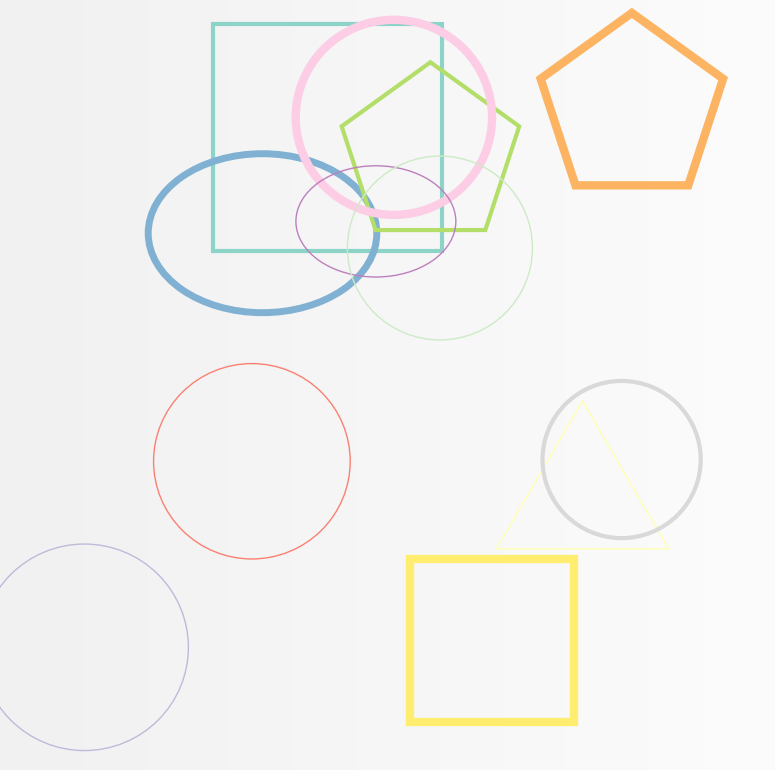[{"shape": "square", "thickness": 1.5, "radius": 0.74, "center": [0.423, 0.822]}, {"shape": "triangle", "thickness": 0.5, "radius": 0.64, "center": [0.752, 0.351]}, {"shape": "circle", "thickness": 0.5, "radius": 0.67, "center": [0.109, 0.159]}, {"shape": "circle", "thickness": 0.5, "radius": 0.63, "center": [0.325, 0.401]}, {"shape": "oval", "thickness": 2.5, "radius": 0.74, "center": [0.339, 0.697]}, {"shape": "pentagon", "thickness": 3, "radius": 0.62, "center": [0.815, 0.859]}, {"shape": "pentagon", "thickness": 1.5, "radius": 0.6, "center": [0.555, 0.799]}, {"shape": "circle", "thickness": 3, "radius": 0.63, "center": [0.508, 0.848]}, {"shape": "circle", "thickness": 1.5, "radius": 0.51, "center": [0.802, 0.403]}, {"shape": "oval", "thickness": 0.5, "radius": 0.52, "center": [0.485, 0.712]}, {"shape": "circle", "thickness": 0.5, "radius": 0.6, "center": [0.568, 0.678]}, {"shape": "square", "thickness": 3, "radius": 0.53, "center": [0.635, 0.168]}]